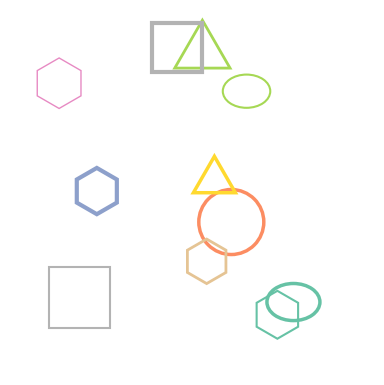[{"shape": "hexagon", "thickness": 1.5, "radius": 0.31, "center": [0.72, 0.182]}, {"shape": "oval", "thickness": 2.5, "radius": 0.34, "center": [0.762, 0.215]}, {"shape": "circle", "thickness": 2.5, "radius": 0.42, "center": [0.601, 0.423]}, {"shape": "hexagon", "thickness": 3, "radius": 0.3, "center": [0.251, 0.504]}, {"shape": "hexagon", "thickness": 1, "radius": 0.33, "center": [0.154, 0.784]}, {"shape": "oval", "thickness": 1.5, "radius": 0.31, "center": [0.64, 0.763]}, {"shape": "triangle", "thickness": 2, "radius": 0.41, "center": [0.526, 0.865]}, {"shape": "triangle", "thickness": 2.5, "radius": 0.31, "center": [0.557, 0.531]}, {"shape": "hexagon", "thickness": 2, "radius": 0.29, "center": [0.537, 0.321]}, {"shape": "square", "thickness": 3, "radius": 0.32, "center": [0.46, 0.877]}, {"shape": "square", "thickness": 1.5, "radius": 0.4, "center": [0.207, 0.227]}]